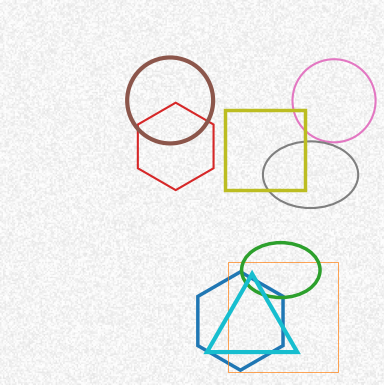[{"shape": "hexagon", "thickness": 2.5, "radius": 0.64, "center": [0.625, 0.166]}, {"shape": "square", "thickness": 0.5, "radius": 0.72, "center": [0.735, 0.177]}, {"shape": "oval", "thickness": 2.5, "radius": 0.51, "center": [0.729, 0.298]}, {"shape": "hexagon", "thickness": 1.5, "radius": 0.57, "center": [0.456, 0.62]}, {"shape": "circle", "thickness": 3, "radius": 0.56, "center": [0.442, 0.739]}, {"shape": "circle", "thickness": 1.5, "radius": 0.54, "center": [0.868, 0.738]}, {"shape": "oval", "thickness": 1.5, "radius": 0.62, "center": [0.807, 0.546]}, {"shape": "square", "thickness": 2.5, "radius": 0.52, "center": [0.688, 0.611]}, {"shape": "triangle", "thickness": 3, "radius": 0.68, "center": [0.655, 0.153]}]